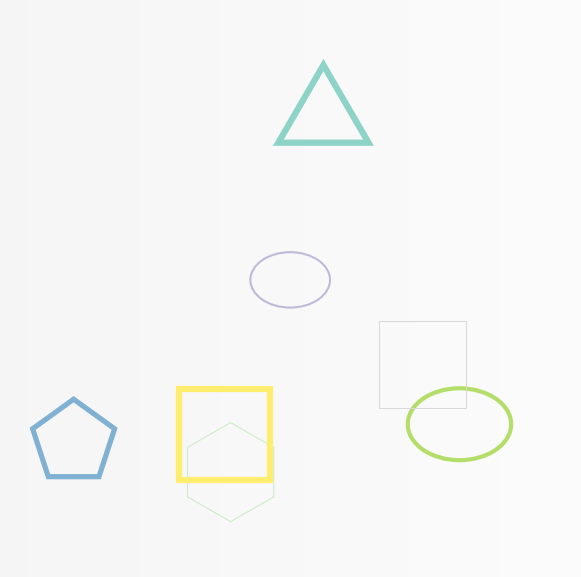[{"shape": "triangle", "thickness": 3, "radius": 0.45, "center": [0.556, 0.797]}, {"shape": "oval", "thickness": 1, "radius": 0.34, "center": [0.499, 0.515]}, {"shape": "pentagon", "thickness": 2.5, "radius": 0.37, "center": [0.127, 0.234]}, {"shape": "oval", "thickness": 2, "radius": 0.44, "center": [0.79, 0.265]}, {"shape": "square", "thickness": 0.5, "radius": 0.37, "center": [0.728, 0.368]}, {"shape": "hexagon", "thickness": 0.5, "radius": 0.43, "center": [0.397, 0.182]}, {"shape": "square", "thickness": 3, "radius": 0.39, "center": [0.386, 0.247]}]